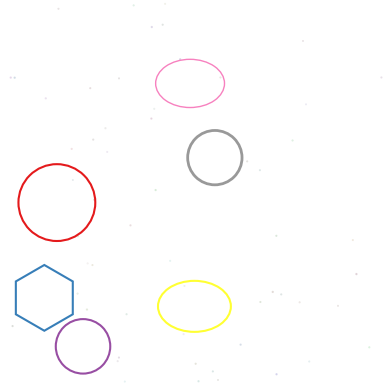[{"shape": "circle", "thickness": 1.5, "radius": 0.5, "center": [0.148, 0.474]}, {"shape": "hexagon", "thickness": 1.5, "radius": 0.43, "center": [0.115, 0.226]}, {"shape": "circle", "thickness": 1.5, "radius": 0.35, "center": [0.216, 0.1]}, {"shape": "oval", "thickness": 1.5, "radius": 0.47, "center": [0.505, 0.204]}, {"shape": "oval", "thickness": 1, "radius": 0.45, "center": [0.494, 0.783]}, {"shape": "circle", "thickness": 2, "radius": 0.35, "center": [0.558, 0.591]}]